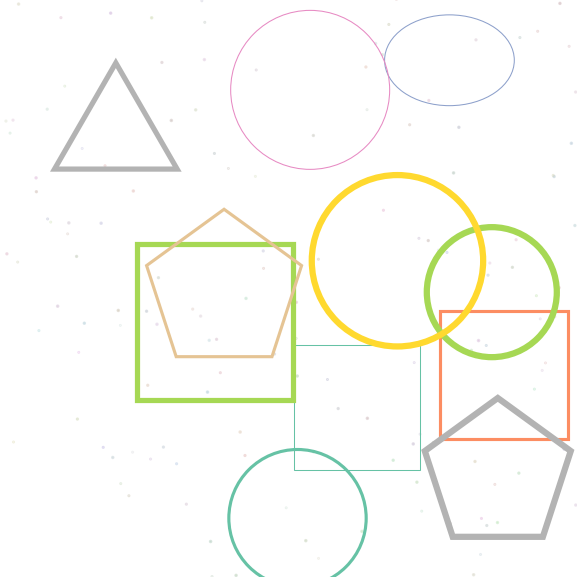[{"shape": "square", "thickness": 0.5, "radius": 0.55, "center": [0.619, 0.294]}, {"shape": "circle", "thickness": 1.5, "radius": 0.59, "center": [0.515, 0.102]}, {"shape": "square", "thickness": 1.5, "radius": 0.55, "center": [0.873, 0.35]}, {"shape": "oval", "thickness": 0.5, "radius": 0.56, "center": [0.778, 0.895]}, {"shape": "circle", "thickness": 0.5, "radius": 0.69, "center": [0.537, 0.844]}, {"shape": "square", "thickness": 2.5, "radius": 0.68, "center": [0.373, 0.442]}, {"shape": "circle", "thickness": 3, "radius": 0.56, "center": [0.852, 0.493]}, {"shape": "circle", "thickness": 3, "radius": 0.74, "center": [0.688, 0.548]}, {"shape": "pentagon", "thickness": 1.5, "radius": 0.71, "center": [0.388, 0.496]}, {"shape": "pentagon", "thickness": 3, "radius": 0.66, "center": [0.862, 0.177]}, {"shape": "triangle", "thickness": 2.5, "radius": 0.61, "center": [0.201, 0.768]}]